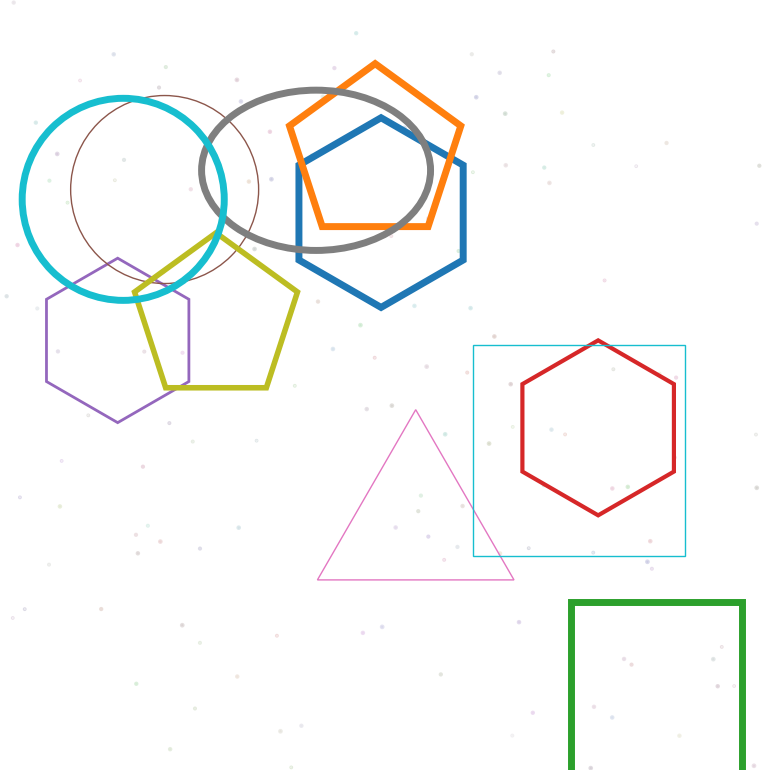[{"shape": "hexagon", "thickness": 2.5, "radius": 0.62, "center": [0.495, 0.724]}, {"shape": "pentagon", "thickness": 2.5, "radius": 0.58, "center": [0.487, 0.8]}, {"shape": "square", "thickness": 2.5, "radius": 0.55, "center": [0.852, 0.108]}, {"shape": "hexagon", "thickness": 1.5, "radius": 0.57, "center": [0.777, 0.444]}, {"shape": "hexagon", "thickness": 1, "radius": 0.53, "center": [0.153, 0.558]}, {"shape": "circle", "thickness": 0.5, "radius": 0.61, "center": [0.214, 0.754]}, {"shape": "triangle", "thickness": 0.5, "radius": 0.74, "center": [0.54, 0.321]}, {"shape": "oval", "thickness": 2.5, "radius": 0.74, "center": [0.41, 0.779]}, {"shape": "pentagon", "thickness": 2, "radius": 0.56, "center": [0.281, 0.586]}, {"shape": "circle", "thickness": 2.5, "radius": 0.66, "center": [0.16, 0.741]}, {"shape": "square", "thickness": 0.5, "radius": 0.69, "center": [0.752, 0.415]}]